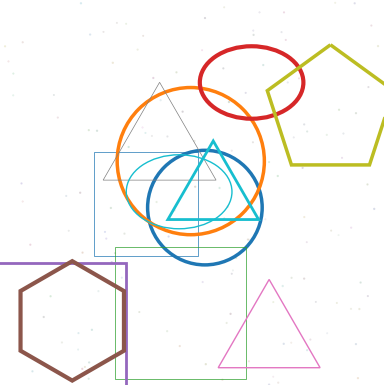[{"shape": "circle", "thickness": 2.5, "radius": 0.74, "center": [0.532, 0.461]}, {"shape": "square", "thickness": 0.5, "radius": 0.68, "center": [0.379, 0.47]}, {"shape": "circle", "thickness": 2.5, "radius": 0.96, "center": [0.496, 0.581]}, {"shape": "square", "thickness": 0.5, "radius": 0.85, "center": [0.469, 0.187]}, {"shape": "oval", "thickness": 3, "radius": 0.67, "center": [0.654, 0.786]}, {"shape": "square", "thickness": 2, "radius": 0.92, "center": [0.142, 0.133]}, {"shape": "hexagon", "thickness": 3, "radius": 0.78, "center": [0.188, 0.167]}, {"shape": "triangle", "thickness": 1, "radius": 0.76, "center": [0.699, 0.121]}, {"shape": "triangle", "thickness": 0.5, "radius": 0.85, "center": [0.415, 0.617]}, {"shape": "pentagon", "thickness": 2.5, "radius": 0.86, "center": [0.858, 0.711]}, {"shape": "oval", "thickness": 1, "radius": 0.69, "center": [0.465, 0.502]}, {"shape": "triangle", "thickness": 2, "radius": 0.68, "center": [0.554, 0.498]}]